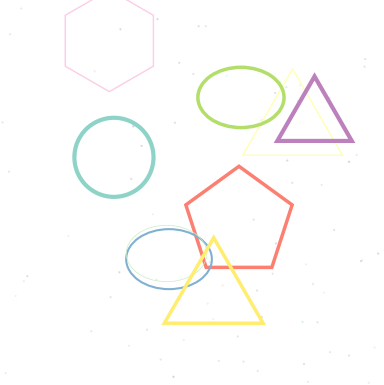[{"shape": "circle", "thickness": 3, "radius": 0.51, "center": [0.296, 0.591]}, {"shape": "triangle", "thickness": 1, "radius": 0.75, "center": [0.76, 0.671]}, {"shape": "pentagon", "thickness": 2.5, "radius": 0.73, "center": [0.621, 0.423]}, {"shape": "oval", "thickness": 1.5, "radius": 0.56, "center": [0.439, 0.327]}, {"shape": "oval", "thickness": 2.5, "radius": 0.56, "center": [0.626, 0.747]}, {"shape": "hexagon", "thickness": 1, "radius": 0.66, "center": [0.284, 0.894]}, {"shape": "triangle", "thickness": 3, "radius": 0.56, "center": [0.817, 0.69]}, {"shape": "oval", "thickness": 0.5, "radius": 0.52, "center": [0.433, 0.342]}, {"shape": "triangle", "thickness": 2.5, "radius": 0.74, "center": [0.555, 0.234]}]